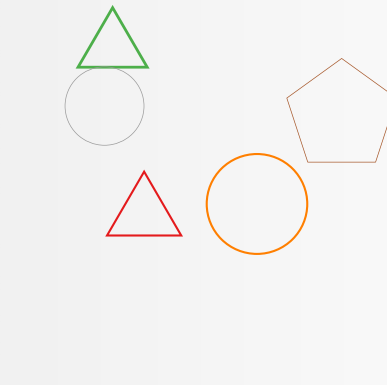[{"shape": "triangle", "thickness": 1.5, "radius": 0.55, "center": [0.372, 0.444]}, {"shape": "triangle", "thickness": 2, "radius": 0.52, "center": [0.291, 0.877]}, {"shape": "circle", "thickness": 1.5, "radius": 0.65, "center": [0.663, 0.47]}, {"shape": "pentagon", "thickness": 0.5, "radius": 0.74, "center": [0.882, 0.699]}, {"shape": "circle", "thickness": 0.5, "radius": 0.51, "center": [0.27, 0.725]}]